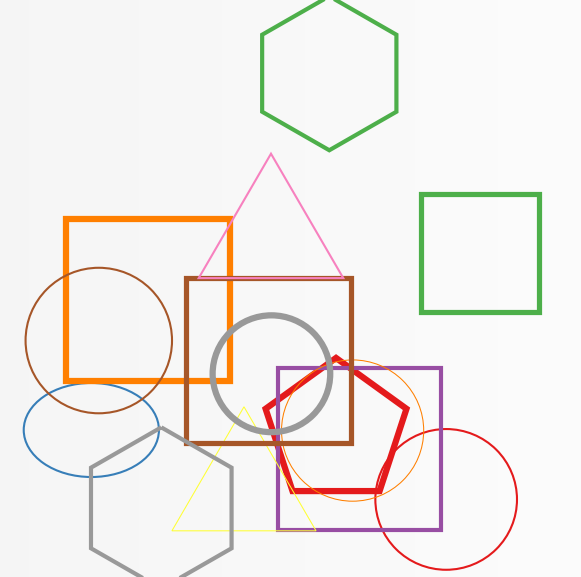[{"shape": "circle", "thickness": 1, "radius": 0.61, "center": [0.768, 0.134]}, {"shape": "pentagon", "thickness": 3, "radius": 0.64, "center": [0.578, 0.252]}, {"shape": "oval", "thickness": 1, "radius": 0.58, "center": [0.157, 0.255]}, {"shape": "square", "thickness": 2.5, "radius": 0.51, "center": [0.826, 0.561]}, {"shape": "hexagon", "thickness": 2, "radius": 0.67, "center": [0.567, 0.872]}, {"shape": "square", "thickness": 2, "radius": 0.7, "center": [0.619, 0.222]}, {"shape": "square", "thickness": 3, "radius": 0.7, "center": [0.254, 0.48]}, {"shape": "circle", "thickness": 0.5, "radius": 0.61, "center": [0.607, 0.254]}, {"shape": "triangle", "thickness": 0.5, "radius": 0.72, "center": [0.42, 0.152]}, {"shape": "circle", "thickness": 1, "radius": 0.63, "center": [0.17, 0.409]}, {"shape": "square", "thickness": 2.5, "radius": 0.71, "center": [0.461, 0.375]}, {"shape": "triangle", "thickness": 1, "radius": 0.72, "center": [0.466, 0.589]}, {"shape": "circle", "thickness": 3, "radius": 0.51, "center": [0.467, 0.352]}, {"shape": "hexagon", "thickness": 2, "radius": 0.7, "center": [0.277, 0.12]}]